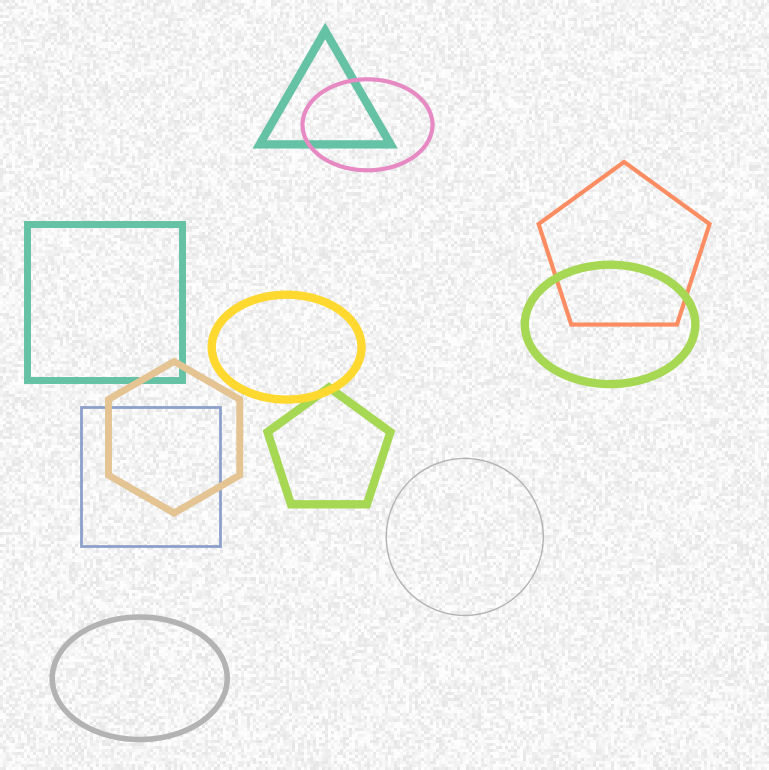[{"shape": "triangle", "thickness": 3, "radius": 0.49, "center": [0.422, 0.862]}, {"shape": "square", "thickness": 2.5, "radius": 0.5, "center": [0.136, 0.608]}, {"shape": "pentagon", "thickness": 1.5, "radius": 0.58, "center": [0.811, 0.673]}, {"shape": "square", "thickness": 1, "radius": 0.45, "center": [0.196, 0.381]}, {"shape": "oval", "thickness": 1.5, "radius": 0.42, "center": [0.477, 0.838]}, {"shape": "pentagon", "thickness": 3, "radius": 0.42, "center": [0.427, 0.413]}, {"shape": "oval", "thickness": 3, "radius": 0.55, "center": [0.792, 0.579]}, {"shape": "oval", "thickness": 3, "radius": 0.49, "center": [0.372, 0.549]}, {"shape": "hexagon", "thickness": 2.5, "radius": 0.49, "center": [0.226, 0.432]}, {"shape": "oval", "thickness": 2, "radius": 0.57, "center": [0.181, 0.119]}, {"shape": "circle", "thickness": 0.5, "radius": 0.51, "center": [0.604, 0.303]}]